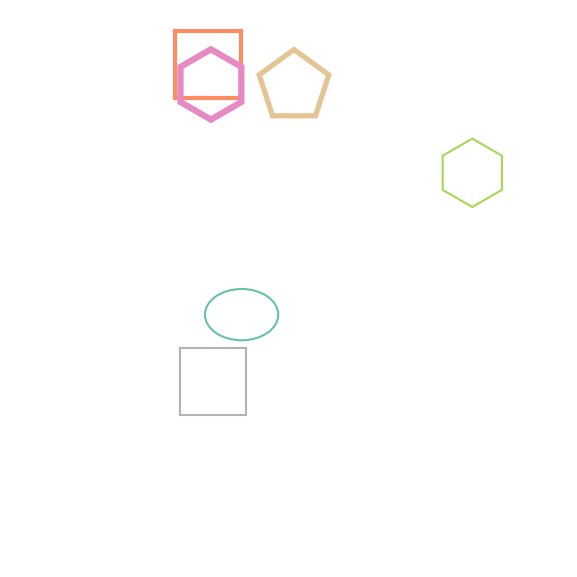[{"shape": "oval", "thickness": 1, "radius": 0.32, "center": [0.418, 0.454]}, {"shape": "square", "thickness": 2, "radius": 0.29, "center": [0.36, 0.888]}, {"shape": "hexagon", "thickness": 3, "radius": 0.3, "center": [0.365, 0.853]}, {"shape": "hexagon", "thickness": 1, "radius": 0.3, "center": [0.818, 0.7]}, {"shape": "pentagon", "thickness": 2.5, "radius": 0.32, "center": [0.509, 0.85]}, {"shape": "square", "thickness": 1, "radius": 0.29, "center": [0.369, 0.339]}]